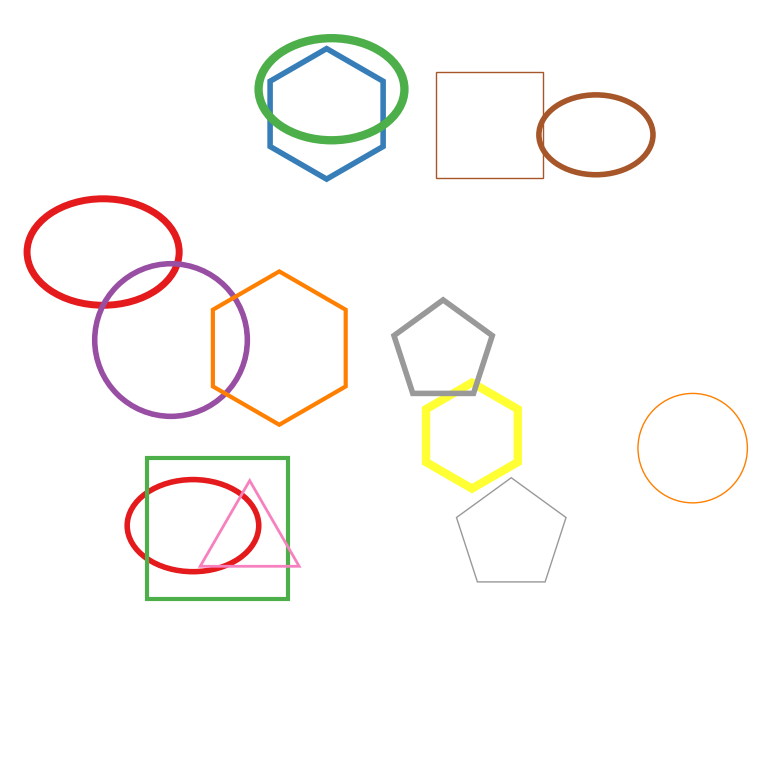[{"shape": "oval", "thickness": 2.5, "radius": 0.49, "center": [0.134, 0.673]}, {"shape": "oval", "thickness": 2, "radius": 0.43, "center": [0.251, 0.317]}, {"shape": "hexagon", "thickness": 2, "radius": 0.42, "center": [0.424, 0.852]}, {"shape": "square", "thickness": 1.5, "radius": 0.46, "center": [0.283, 0.314]}, {"shape": "oval", "thickness": 3, "radius": 0.47, "center": [0.431, 0.884]}, {"shape": "circle", "thickness": 2, "radius": 0.5, "center": [0.222, 0.558]}, {"shape": "hexagon", "thickness": 1.5, "radius": 0.5, "center": [0.363, 0.548]}, {"shape": "circle", "thickness": 0.5, "radius": 0.36, "center": [0.9, 0.418]}, {"shape": "hexagon", "thickness": 3, "radius": 0.34, "center": [0.613, 0.434]}, {"shape": "oval", "thickness": 2, "radius": 0.37, "center": [0.774, 0.825]}, {"shape": "square", "thickness": 0.5, "radius": 0.35, "center": [0.636, 0.838]}, {"shape": "triangle", "thickness": 1, "radius": 0.37, "center": [0.324, 0.302]}, {"shape": "pentagon", "thickness": 0.5, "radius": 0.37, "center": [0.664, 0.305]}, {"shape": "pentagon", "thickness": 2, "radius": 0.34, "center": [0.576, 0.543]}]